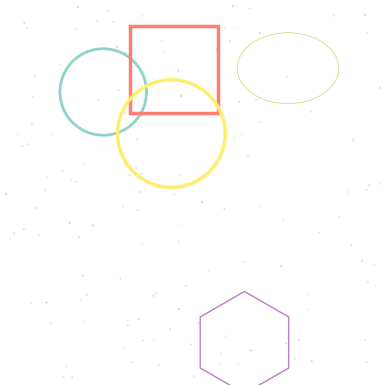[{"shape": "circle", "thickness": 2, "radius": 0.56, "center": [0.268, 0.761]}, {"shape": "square", "thickness": 2.5, "radius": 0.57, "center": [0.452, 0.819]}, {"shape": "oval", "thickness": 0.5, "radius": 0.66, "center": [0.748, 0.823]}, {"shape": "hexagon", "thickness": 1, "radius": 0.66, "center": [0.635, 0.11]}, {"shape": "circle", "thickness": 2.5, "radius": 0.7, "center": [0.445, 0.653]}]